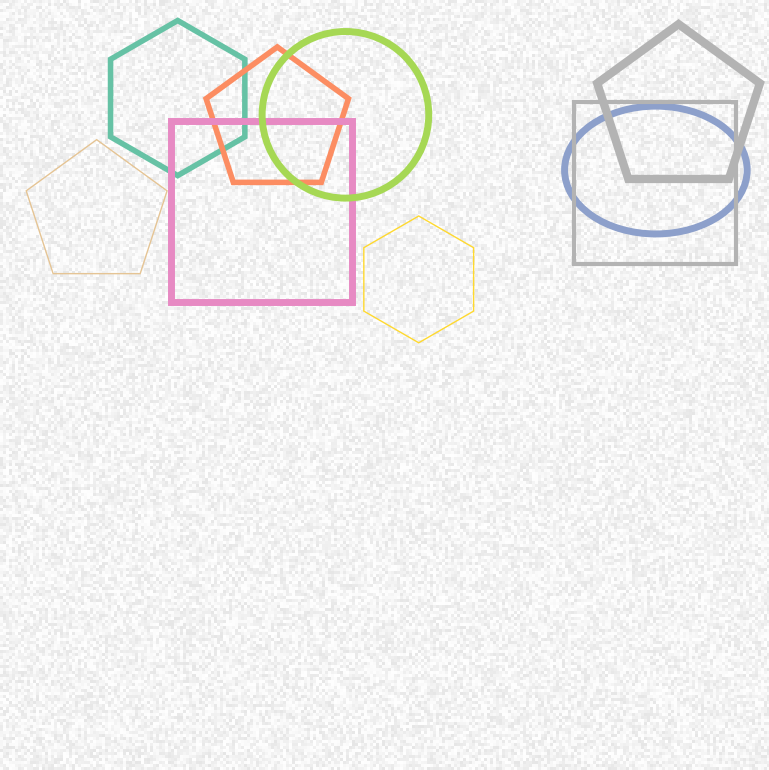[{"shape": "hexagon", "thickness": 2, "radius": 0.5, "center": [0.231, 0.873]}, {"shape": "pentagon", "thickness": 2, "radius": 0.49, "center": [0.36, 0.842]}, {"shape": "oval", "thickness": 2.5, "radius": 0.59, "center": [0.852, 0.779]}, {"shape": "square", "thickness": 2.5, "radius": 0.58, "center": [0.34, 0.725]}, {"shape": "circle", "thickness": 2.5, "radius": 0.54, "center": [0.449, 0.851]}, {"shape": "hexagon", "thickness": 0.5, "radius": 0.41, "center": [0.544, 0.637]}, {"shape": "pentagon", "thickness": 0.5, "radius": 0.48, "center": [0.126, 0.722]}, {"shape": "square", "thickness": 1.5, "radius": 0.53, "center": [0.851, 0.762]}, {"shape": "pentagon", "thickness": 3, "radius": 0.56, "center": [0.881, 0.857]}]